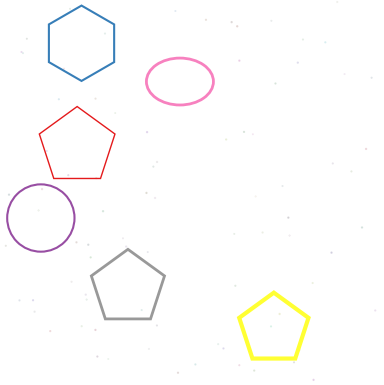[{"shape": "pentagon", "thickness": 1, "radius": 0.52, "center": [0.2, 0.62]}, {"shape": "hexagon", "thickness": 1.5, "radius": 0.49, "center": [0.212, 0.888]}, {"shape": "circle", "thickness": 1.5, "radius": 0.44, "center": [0.106, 0.434]}, {"shape": "pentagon", "thickness": 3, "radius": 0.47, "center": [0.711, 0.145]}, {"shape": "oval", "thickness": 2, "radius": 0.44, "center": [0.467, 0.788]}, {"shape": "pentagon", "thickness": 2, "radius": 0.5, "center": [0.332, 0.252]}]